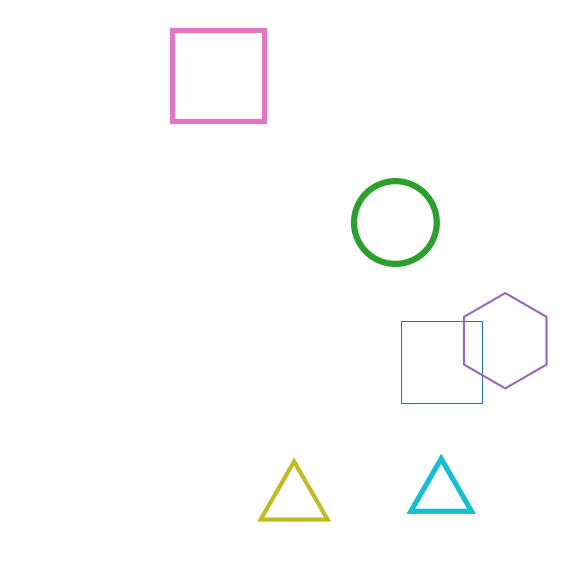[{"shape": "square", "thickness": 0.5, "radius": 0.35, "center": [0.765, 0.373]}, {"shape": "circle", "thickness": 3, "radius": 0.36, "center": [0.685, 0.614]}, {"shape": "hexagon", "thickness": 1, "radius": 0.41, "center": [0.875, 0.409]}, {"shape": "square", "thickness": 2.5, "radius": 0.4, "center": [0.377, 0.868]}, {"shape": "triangle", "thickness": 2, "radius": 0.34, "center": [0.509, 0.133]}, {"shape": "triangle", "thickness": 2.5, "radius": 0.3, "center": [0.764, 0.144]}]